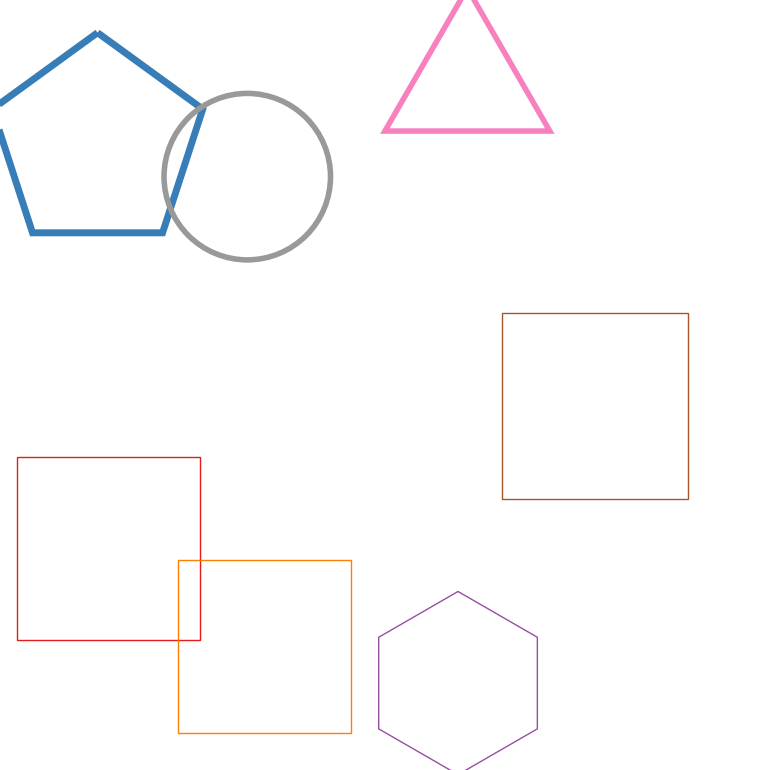[{"shape": "square", "thickness": 0.5, "radius": 0.59, "center": [0.141, 0.287]}, {"shape": "pentagon", "thickness": 2.5, "radius": 0.72, "center": [0.127, 0.814]}, {"shape": "hexagon", "thickness": 0.5, "radius": 0.59, "center": [0.595, 0.113]}, {"shape": "square", "thickness": 0.5, "radius": 0.56, "center": [0.344, 0.16]}, {"shape": "square", "thickness": 0.5, "radius": 0.6, "center": [0.772, 0.473]}, {"shape": "triangle", "thickness": 2, "radius": 0.62, "center": [0.607, 0.892]}, {"shape": "circle", "thickness": 2, "radius": 0.54, "center": [0.321, 0.771]}]